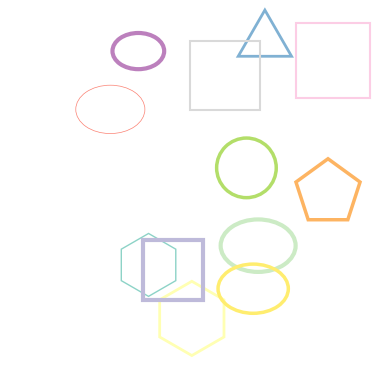[{"shape": "hexagon", "thickness": 1, "radius": 0.41, "center": [0.386, 0.312]}, {"shape": "hexagon", "thickness": 2, "radius": 0.48, "center": [0.498, 0.173]}, {"shape": "square", "thickness": 3, "radius": 0.39, "center": [0.449, 0.299]}, {"shape": "oval", "thickness": 0.5, "radius": 0.45, "center": [0.287, 0.716]}, {"shape": "triangle", "thickness": 2, "radius": 0.4, "center": [0.688, 0.894]}, {"shape": "pentagon", "thickness": 2.5, "radius": 0.44, "center": [0.852, 0.5]}, {"shape": "circle", "thickness": 2.5, "radius": 0.39, "center": [0.64, 0.564]}, {"shape": "square", "thickness": 1.5, "radius": 0.48, "center": [0.865, 0.842]}, {"shape": "square", "thickness": 1.5, "radius": 0.45, "center": [0.585, 0.804]}, {"shape": "oval", "thickness": 3, "radius": 0.34, "center": [0.359, 0.867]}, {"shape": "oval", "thickness": 3, "radius": 0.49, "center": [0.67, 0.362]}, {"shape": "oval", "thickness": 2.5, "radius": 0.46, "center": [0.658, 0.25]}]